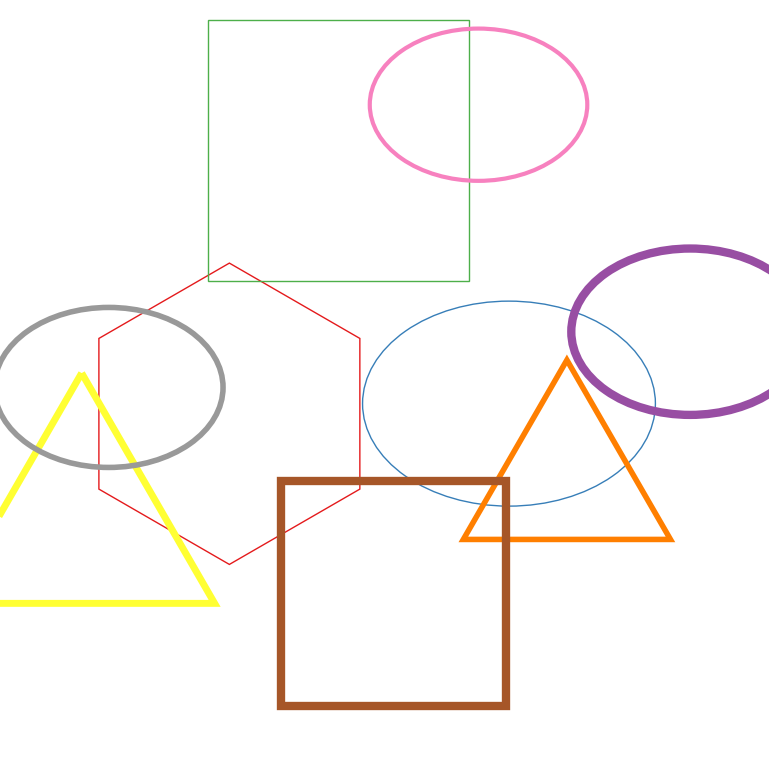[{"shape": "hexagon", "thickness": 0.5, "radius": 0.98, "center": [0.298, 0.463]}, {"shape": "oval", "thickness": 0.5, "radius": 0.95, "center": [0.661, 0.476]}, {"shape": "square", "thickness": 0.5, "radius": 0.85, "center": [0.44, 0.805]}, {"shape": "oval", "thickness": 3, "radius": 0.77, "center": [0.896, 0.569]}, {"shape": "triangle", "thickness": 2, "radius": 0.78, "center": [0.736, 0.377]}, {"shape": "triangle", "thickness": 2.5, "radius": 1.0, "center": [0.106, 0.316]}, {"shape": "square", "thickness": 3, "radius": 0.73, "center": [0.511, 0.229]}, {"shape": "oval", "thickness": 1.5, "radius": 0.71, "center": [0.621, 0.864]}, {"shape": "oval", "thickness": 2, "radius": 0.74, "center": [0.141, 0.497]}]